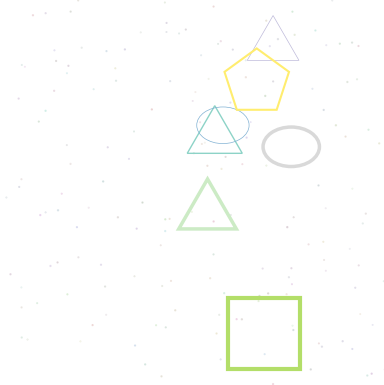[{"shape": "triangle", "thickness": 1, "radius": 0.41, "center": [0.558, 0.643]}, {"shape": "triangle", "thickness": 0.5, "radius": 0.39, "center": [0.709, 0.882]}, {"shape": "oval", "thickness": 0.5, "radius": 0.34, "center": [0.579, 0.675]}, {"shape": "square", "thickness": 3, "radius": 0.47, "center": [0.686, 0.133]}, {"shape": "oval", "thickness": 2.5, "radius": 0.37, "center": [0.756, 0.619]}, {"shape": "triangle", "thickness": 2.5, "radius": 0.43, "center": [0.539, 0.449]}, {"shape": "pentagon", "thickness": 1.5, "radius": 0.44, "center": [0.667, 0.786]}]